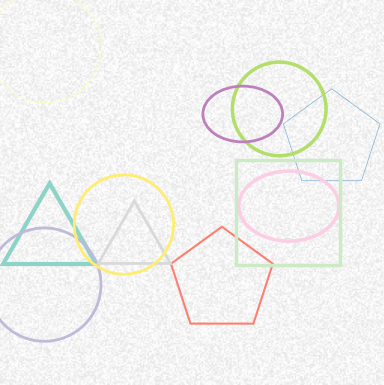[{"shape": "triangle", "thickness": 3, "radius": 0.7, "center": [0.129, 0.384]}, {"shape": "circle", "thickness": 0.5, "radius": 0.73, "center": [0.117, 0.879]}, {"shape": "circle", "thickness": 2, "radius": 0.74, "center": [0.115, 0.261]}, {"shape": "pentagon", "thickness": 1.5, "radius": 0.7, "center": [0.576, 0.272]}, {"shape": "pentagon", "thickness": 0.5, "radius": 0.66, "center": [0.861, 0.637]}, {"shape": "circle", "thickness": 2.5, "radius": 0.61, "center": [0.725, 0.717]}, {"shape": "oval", "thickness": 2.5, "radius": 0.65, "center": [0.75, 0.465]}, {"shape": "triangle", "thickness": 2, "radius": 0.54, "center": [0.349, 0.37]}, {"shape": "oval", "thickness": 2, "radius": 0.52, "center": [0.631, 0.704]}, {"shape": "square", "thickness": 2.5, "radius": 0.68, "center": [0.748, 0.448]}, {"shape": "circle", "thickness": 2, "radius": 0.65, "center": [0.322, 0.417]}]